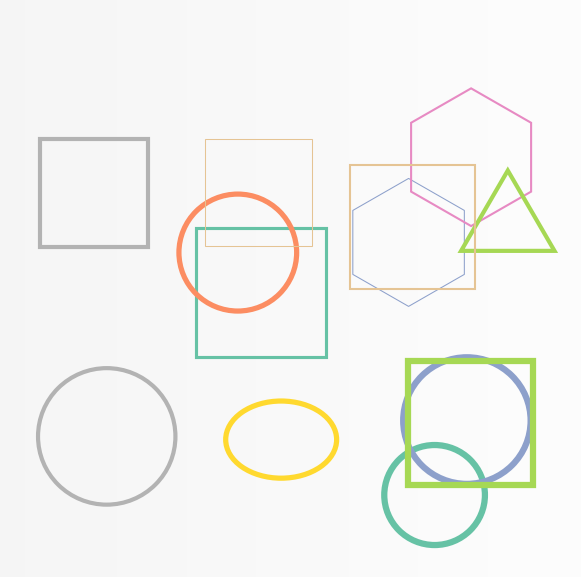[{"shape": "circle", "thickness": 3, "radius": 0.43, "center": [0.748, 0.142]}, {"shape": "square", "thickness": 1.5, "radius": 0.56, "center": [0.449, 0.492]}, {"shape": "circle", "thickness": 2.5, "radius": 0.51, "center": [0.409, 0.562]}, {"shape": "circle", "thickness": 3, "radius": 0.55, "center": [0.803, 0.271]}, {"shape": "hexagon", "thickness": 0.5, "radius": 0.55, "center": [0.703, 0.579]}, {"shape": "hexagon", "thickness": 1, "radius": 0.6, "center": [0.811, 0.727]}, {"shape": "square", "thickness": 3, "radius": 0.54, "center": [0.81, 0.267]}, {"shape": "triangle", "thickness": 2, "radius": 0.46, "center": [0.874, 0.611]}, {"shape": "oval", "thickness": 2.5, "radius": 0.48, "center": [0.484, 0.238]}, {"shape": "square", "thickness": 0.5, "radius": 0.46, "center": [0.445, 0.666]}, {"shape": "square", "thickness": 1, "radius": 0.54, "center": [0.709, 0.606]}, {"shape": "circle", "thickness": 2, "radius": 0.59, "center": [0.184, 0.243]}, {"shape": "square", "thickness": 2, "radius": 0.47, "center": [0.162, 0.665]}]